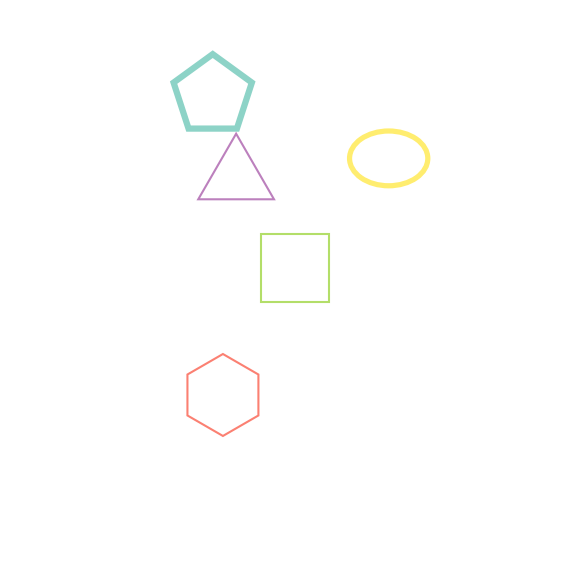[{"shape": "pentagon", "thickness": 3, "radius": 0.36, "center": [0.368, 0.834]}, {"shape": "hexagon", "thickness": 1, "radius": 0.35, "center": [0.386, 0.315]}, {"shape": "square", "thickness": 1, "radius": 0.3, "center": [0.511, 0.535]}, {"shape": "triangle", "thickness": 1, "radius": 0.38, "center": [0.409, 0.692]}, {"shape": "oval", "thickness": 2.5, "radius": 0.34, "center": [0.673, 0.725]}]